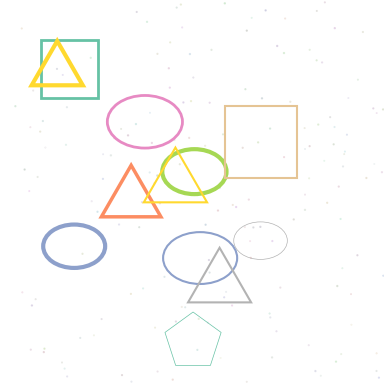[{"shape": "pentagon", "thickness": 0.5, "radius": 0.38, "center": [0.501, 0.113]}, {"shape": "square", "thickness": 2, "radius": 0.37, "center": [0.181, 0.821]}, {"shape": "triangle", "thickness": 2.5, "radius": 0.45, "center": [0.341, 0.481]}, {"shape": "oval", "thickness": 3, "radius": 0.4, "center": [0.193, 0.36]}, {"shape": "oval", "thickness": 1.5, "radius": 0.48, "center": [0.52, 0.33]}, {"shape": "oval", "thickness": 2, "radius": 0.49, "center": [0.376, 0.684]}, {"shape": "oval", "thickness": 3, "radius": 0.42, "center": [0.505, 0.554]}, {"shape": "triangle", "thickness": 3, "radius": 0.38, "center": [0.149, 0.817]}, {"shape": "triangle", "thickness": 1.5, "radius": 0.47, "center": [0.456, 0.522]}, {"shape": "square", "thickness": 1.5, "radius": 0.47, "center": [0.678, 0.631]}, {"shape": "triangle", "thickness": 1.5, "radius": 0.47, "center": [0.57, 0.262]}, {"shape": "oval", "thickness": 0.5, "radius": 0.35, "center": [0.677, 0.375]}]